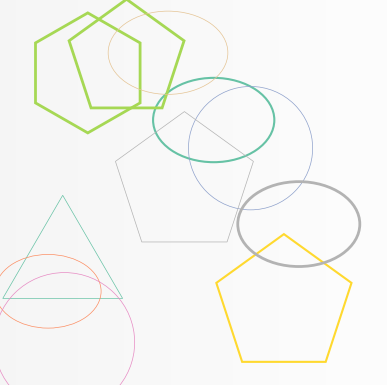[{"shape": "triangle", "thickness": 0.5, "radius": 0.89, "center": [0.162, 0.314]}, {"shape": "oval", "thickness": 1.5, "radius": 0.78, "center": [0.551, 0.688]}, {"shape": "oval", "thickness": 0.5, "radius": 0.68, "center": [0.124, 0.243]}, {"shape": "circle", "thickness": 0.5, "radius": 0.8, "center": [0.647, 0.615]}, {"shape": "circle", "thickness": 0.5, "radius": 0.91, "center": [0.166, 0.111]}, {"shape": "pentagon", "thickness": 2, "radius": 0.78, "center": [0.327, 0.846]}, {"shape": "hexagon", "thickness": 2, "radius": 0.78, "center": [0.227, 0.811]}, {"shape": "pentagon", "thickness": 1.5, "radius": 0.92, "center": [0.733, 0.208]}, {"shape": "oval", "thickness": 0.5, "radius": 0.77, "center": [0.434, 0.863]}, {"shape": "oval", "thickness": 2, "radius": 0.79, "center": [0.771, 0.418]}, {"shape": "pentagon", "thickness": 0.5, "radius": 0.94, "center": [0.476, 0.523]}]